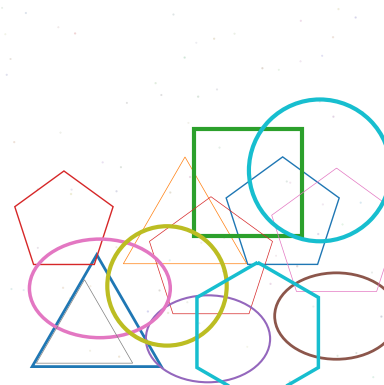[{"shape": "triangle", "thickness": 2, "radius": 0.97, "center": [0.251, 0.145]}, {"shape": "pentagon", "thickness": 1, "radius": 0.77, "center": [0.734, 0.438]}, {"shape": "triangle", "thickness": 0.5, "radius": 0.92, "center": [0.48, 0.407]}, {"shape": "square", "thickness": 3, "radius": 0.7, "center": [0.645, 0.526]}, {"shape": "pentagon", "thickness": 1, "radius": 0.67, "center": [0.166, 0.422]}, {"shape": "pentagon", "thickness": 0.5, "radius": 0.84, "center": [0.548, 0.321]}, {"shape": "oval", "thickness": 1.5, "radius": 0.81, "center": [0.54, 0.12]}, {"shape": "oval", "thickness": 2, "radius": 0.8, "center": [0.874, 0.179]}, {"shape": "oval", "thickness": 2.5, "radius": 0.91, "center": [0.259, 0.251]}, {"shape": "pentagon", "thickness": 0.5, "radius": 0.89, "center": [0.874, 0.386]}, {"shape": "triangle", "thickness": 0.5, "radius": 0.72, "center": [0.219, 0.129]}, {"shape": "circle", "thickness": 3, "radius": 0.78, "center": [0.434, 0.257]}, {"shape": "circle", "thickness": 3, "radius": 0.92, "center": [0.831, 0.557]}, {"shape": "hexagon", "thickness": 2.5, "radius": 0.91, "center": [0.669, 0.136]}]